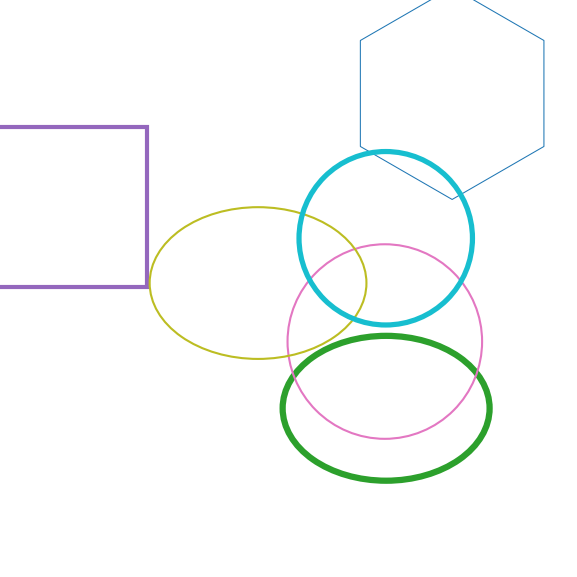[{"shape": "hexagon", "thickness": 0.5, "radius": 0.92, "center": [0.783, 0.837]}, {"shape": "oval", "thickness": 3, "radius": 0.9, "center": [0.669, 0.292]}, {"shape": "square", "thickness": 2, "radius": 0.69, "center": [0.116, 0.641]}, {"shape": "circle", "thickness": 1, "radius": 0.84, "center": [0.666, 0.408]}, {"shape": "oval", "thickness": 1, "radius": 0.94, "center": [0.447, 0.509]}, {"shape": "circle", "thickness": 2.5, "radius": 0.75, "center": [0.668, 0.587]}]